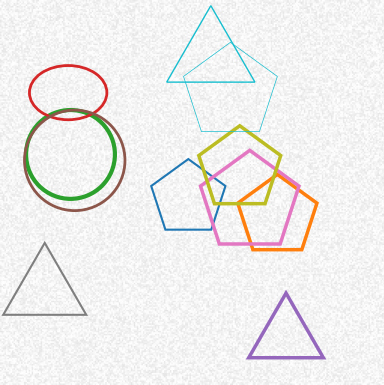[{"shape": "pentagon", "thickness": 1.5, "radius": 0.51, "center": [0.489, 0.485]}, {"shape": "pentagon", "thickness": 2.5, "radius": 0.54, "center": [0.72, 0.439]}, {"shape": "circle", "thickness": 3, "radius": 0.58, "center": [0.183, 0.599]}, {"shape": "oval", "thickness": 2, "radius": 0.5, "center": [0.177, 0.759]}, {"shape": "triangle", "thickness": 2.5, "radius": 0.56, "center": [0.743, 0.127]}, {"shape": "circle", "thickness": 2, "radius": 0.65, "center": [0.194, 0.583]}, {"shape": "pentagon", "thickness": 2.5, "radius": 0.67, "center": [0.649, 0.475]}, {"shape": "triangle", "thickness": 1.5, "radius": 0.62, "center": [0.116, 0.245]}, {"shape": "pentagon", "thickness": 2.5, "radius": 0.56, "center": [0.623, 0.561]}, {"shape": "triangle", "thickness": 1, "radius": 0.66, "center": [0.548, 0.853]}, {"shape": "pentagon", "thickness": 0.5, "radius": 0.64, "center": [0.599, 0.762]}]